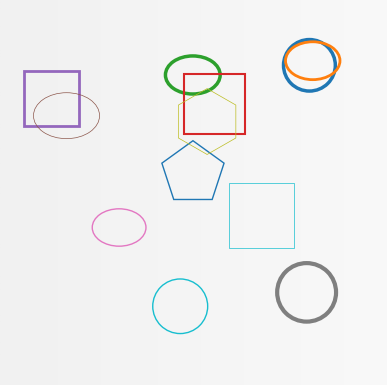[{"shape": "circle", "thickness": 2.5, "radius": 0.33, "center": [0.799, 0.83]}, {"shape": "pentagon", "thickness": 1, "radius": 0.42, "center": [0.498, 0.55]}, {"shape": "oval", "thickness": 2, "radius": 0.35, "center": [0.807, 0.842]}, {"shape": "oval", "thickness": 2.5, "radius": 0.35, "center": [0.498, 0.805]}, {"shape": "square", "thickness": 1.5, "radius": 0.39, "center": [0.554, 0.73]}, {"shape": "square", "thickness": 2, "radius": 0.35, "center": [0.132, 0.744]}, {"shape": "oval", "thickness": 0.5, "radius": 0.43, "center": [0.172, 0.7]}, {"shape": "oval", "thickness": 1, "radius": 0.35, "center": [0.307, 0.409]}, {"shape": "circle", "thickness": 3, "radius": 0.38, "center": [0.791, 0.241]}, {"shape": "hexagon", "thickness": 0.5, "radius": 0.43, "center": [0.535, 0.684]}, {"shape": "circle", "thickness": 1, "radius": 0.35, "center": [0.465, 0.205]}, {"shape": "square", "thickness": 0.5, "radius": 0.42, "center": [0.675, 0.441]}]